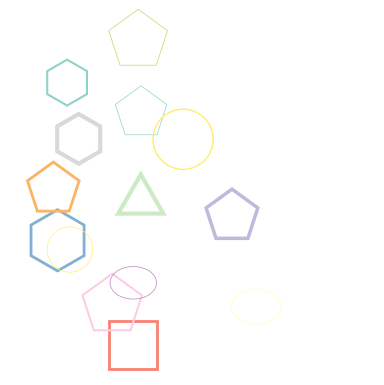[{"shape": "pentagon", "thickness": 0.5, "radius": 0.35, "center": [0.367, 0.707]}, {"shape": "hexagon", "thickness": 1.5, "radius": 0.3, "center": [0.174, 0.785]}, {"shape": "oval", "thickness": 0.5, "radius": 0.32, "center": [0.666, 0.204]}, {"shape": "pentagon", "thickness": 2.5, "radius": 0.35, "center": [0.602, 0.438]}, {"shape": "square", "thickness": 2, "radius": 0.31, "center": [0.346, 0.104]}, {"shape": "hexagon", "thickness": 2, "radius": 0.4, "center": [0.15, 0.376]}, {"shape": "pentagon", "thickness": 2, "radius": 0.35, "center": [0.138, 0.509]}, {"shape": "pentagon", "thickness": 0.5, "radius": 0.4, "center": [0.359, 0.896]}, {"shape": "pentagon", "thickness": 1.5, "radius": 0.41, "center": [0.291, 0.208]}, {"shape": "hexagon", "thickness": 3, "radius": 0.32, "center": [0.204, 0.639]}, {"shape": "oval", "thickness": 0.5, "radius": 0.3, "center": [0.346, 0.265]}, {"shape": "triangle", "thickness": 3, "radius": 0.34, "center": [0.366, 0.479]}, {"shape": "circle", "thickness": 0.5, "radius": 0.3, "center": [0.181, 0.352]}, {"shape": "circle", "thickness": 1, "radius": 0.39, "center": [0.476, 0.638]}]